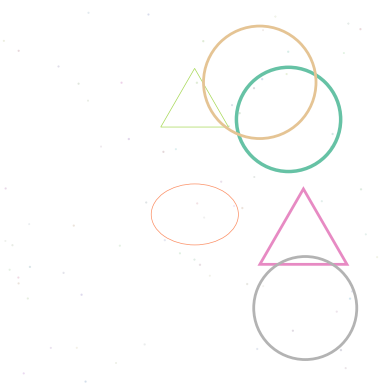[{"shape": "circle", "thickness": 2.5, "radius": 0.68, "center": [0.749, 0.69]}, {"shape": "oval", "thickness": 0.5, "radius": 0.57, "center": [0.506, 0.443]}, {"shape": "triangle", "thickness": 2, "radius": 0.65, "center": [0.788, 0.379]}, {"shape": "triangle", "thickness": 0.5, "radius": 0.51, "center": [0.506, 0.721]}, {"shape": "circle", "thickness": 2, "radius": 0.73, "center": [0.675, 0.786]}, {"shape": "circle", "thickness": 2, "radius": 0.67, "center": [0.793, 0.2]}]